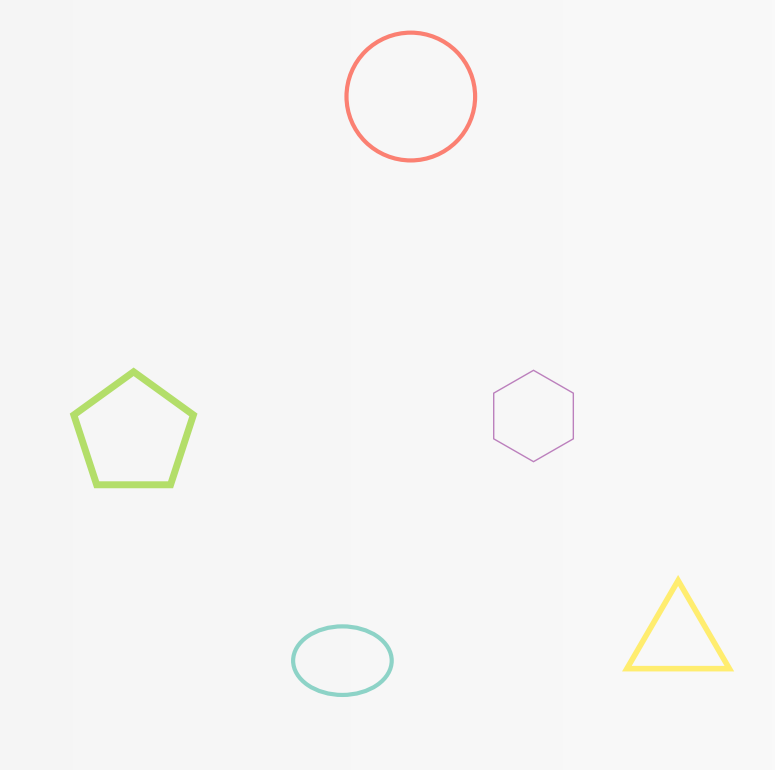[{"shape": "oval", "thickness": 1.5, "radius": 0.32, "center": [0.442, 0.142]}, {"shape": "circle", "thickness": 1.5, "radius": 0.41, "center": [0.53, 0.875]}, {"shape": "pentagon", "thickness": 2.5, "radius": 0.41, "center": [0.172, 0.436]}, {"shape": "hexagon", "thickness": 0.5, "radius": 0.3, "center": [0.688, 0.46]}, {"shape": "triangle", "thickness": 2, "radius": 0.38, "center": [0.875, 0.17]}]